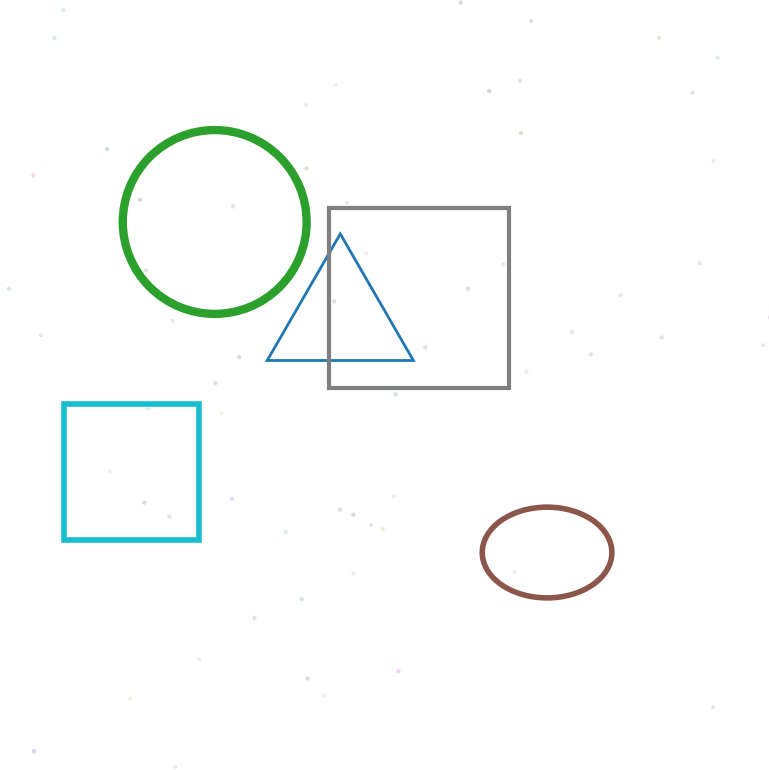[{"shape": "triangle", "thickness": 1, "radius": 0.55, "center": [0.442, 0.587]}, {"shape": "circle", "thickness": 3, "radius": 0.6, "center": [0.279, 0.712]}, {"shape": "oval", "thickness": 2, "radius": 0.42, "center": [0.71, 0.282]}, {"shape": "square", "thickness": 1.5, "radius": 0.59, "center": [0.544, 0.613]}, {"shape": "square", "thickness": 2, "radius": 0.44, "center": [0.171, 0.387]}]